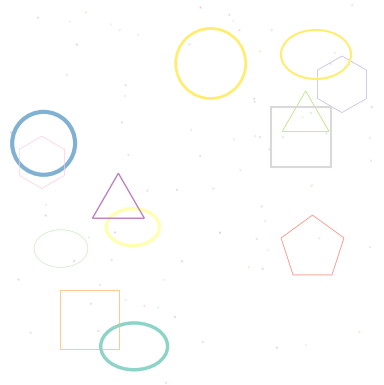[{"shape": "oval", "thickness": 2.5, "radius": 0.43, "center": [0.348, 0.1]}, {"shape": "oval", "thickness": 2.5, "radius": 0.34, "center": [0.345, 0.41]}, {"shape": "hexagon", "thickness": 0.5, "radius": 0.37, "center": [0.888, 0.781]}, {"shape": "pentagon", "thickness": 0.5, "radius": 0.43, "center": [0.812, 0.355]}, {"shape": "circle", "thickness": 3, "radius": 0.41, "center": [0.113, 0.628]}, {"shape": "square", "thickness": 0.5, "radius": 0.38, "center": [0.233, 0.17]}, {"shape": "triangle", "thickness": 0.5, "radius": 0.35, "center": [0.794, 0.694]}, {"shape": "hexagon", "thickness": 0.5, "radius": 0.34, "center": [0.109, 0.578]}, {"shape": "square", "thickness": 1.5, "radius": 0.39, "center": [0.782, 0.645]}, {"shape": "triangle", "thickness": 1, "radius": 0.39, "center": [0.307, 0.472]}, {"shape": "oval", "thickness": 0.5, "radius": 0.35, "center": [0.158, 0.354]}, {"shape": "circle", "thickness": 2, "radius": 0.45, "center": [0.547, 0.835]}, {"shape": "oval", "thickness": 1.5, "radius": 0.46, "center": [0.821, 0.859]}]